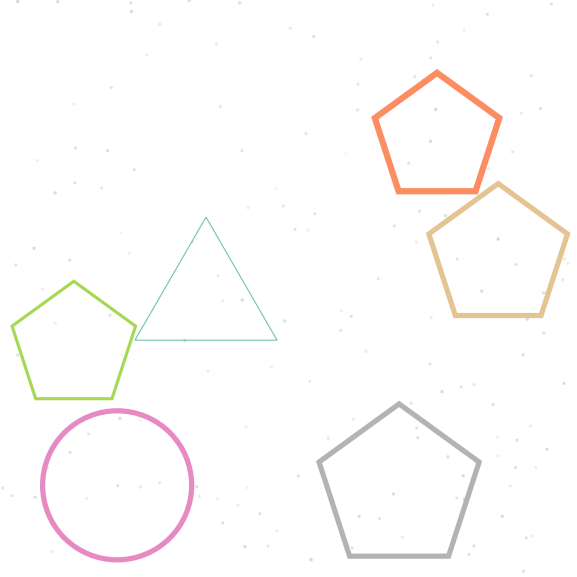[{"shape": "triangle", "thickness": 0.5, "radius": 0.71, "center": [0.357, 0.481]}, {"shape": "pentagon", "thickness": 3, "radius": 0.57, "center": [0.757, 0.76]}, {"shape": "circle", "thickness": 2.5, "radius": 0.65, "center": [0.203, 0.159]}, {"shape": "pentagon", "thickness": 1.5, "radius": 0.56, "center": [0.128, 0.4]}, {"shape": "pentagon", "thickness": 2.5, "radius": 0.63, "center": [0.863, 0.555]}, {"shape": "pentagon", "thickness": 2.5, "radius": 0.73, "center": [0.691, 0.154]}]